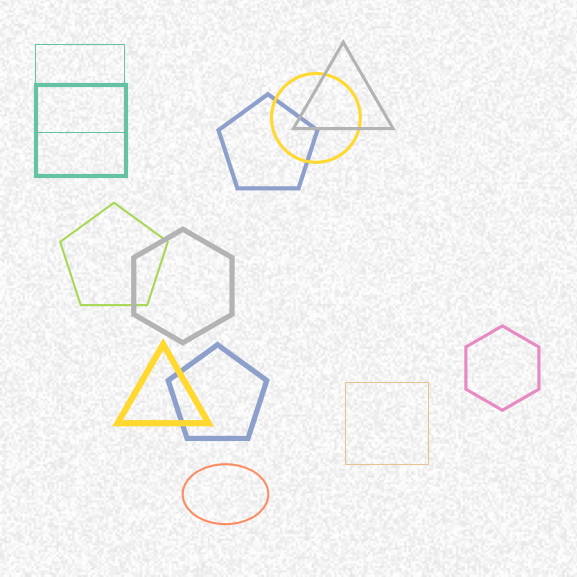[{"shape": "square", "thickness": 0.5, "radius": 0.38, "center": [0.138, 0.846]}, {"shape": "square", "thickness": 2, "radius": 0.39, "center": [0.14, 0.773]}, {"shape": "oval", "thickness": 1, "radius": 0.37, "center": [0.39, 0.143]}, {"shape": "pentagon", "thickness": 2.5, "radius": 0.45, "center": [0.377, 0.313]}, {"shape": "pentagon", "thickness": 2, "radius": 0.45, "center": [0.464, 0.746]}, {"shape": "hexagon", "thickness": 1.5, "radius": 0.37, "center": [0.87, 0.362]}, {"shape": "pentagon", "thickness": 1, "radius": 0.49, "center": [0.197, 0.55]}, {"shape": "triangle", "thickness": 3, "radius": 0.46, "center": [0.282, 0.312]}, {"shape": "circle", "thickness": 1.5, "radius": 0.38, "center": [0.547, 0.795]}, {"shape": "square", "thickness": 0.5, "radius": 0.36, "center": [0.669, 0.267]}, {"shape": "triangle", "thickness": 1.5, "radius": 0.5, "center": [0.594, 0.826]}, {"shape": "hexagon", "thickness": 2.5, "radius": 0.49, "center": [0.317, 0.504]}]